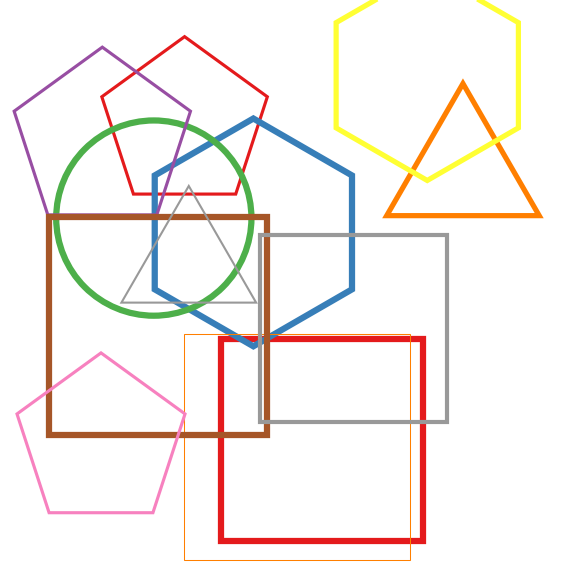[{"shape": "square", "thickness": 3, "radius": 0.87, "center": [0.558, 0.237]}, {"shape": "pentagon", "thickness": 1.5, "radius": 0.75, "center": [0.32, 0.785]}, {"shape": "hexagon", "thickness": 3, "radius": 0.99, "center": [0.439, 0.597]}, {"shape": "circle", "thickness": 3, "radius": 0.85, "center": [0.266, 0.622]}, {"shape": "pentagon", "thickness": 1.5, "radius": 0.8, "center": [0.177, 0.757]}, {"shape": "square", "thickness": 0.5, "radius": 0.98, "center": [0.515, 0.225]}, {"shape": "triangle", "thickness": 2.5, "radius": 0.76, "center": [0.802, 0.702]}, {"shape": "hexagon", "thickness": 2.5, "radius": 0.91, "center": [0.74, 0.869]}, {"shape": "square", "thickness": 3, "radius": 0.94, "center": [0.274, 0.435]}, {"shape": "pentagon", "thickness": 1.5, "radius": 0.76, "center": [0.175, 0.235]}, {"shape": "square", "thickness": 2, "radius": 0.81, "center": [0.612, 0.431]}, {"shape": "triangle", "thickness": 1, "radius": 0.67, "center": [0.327, 0.542]}]